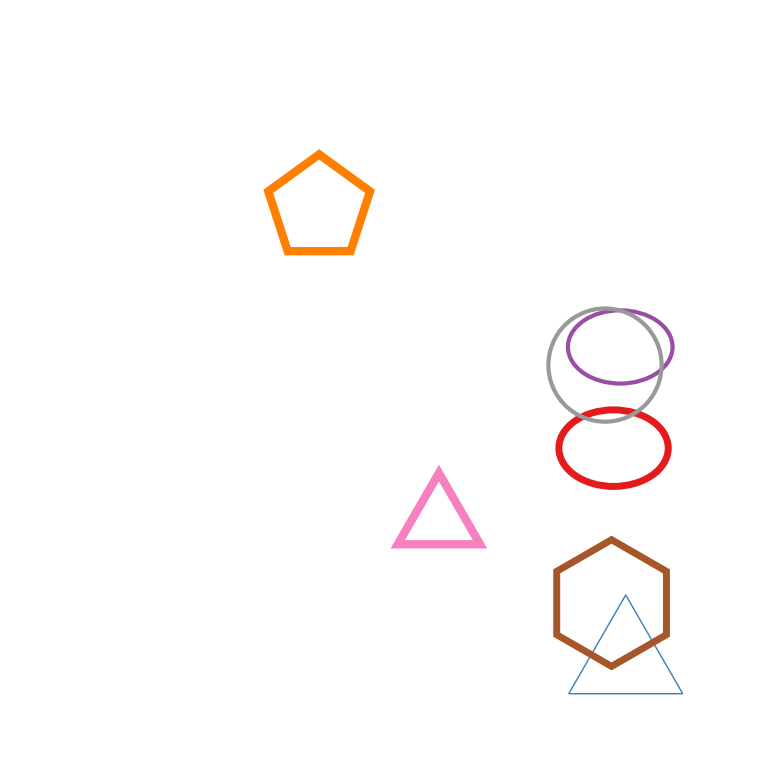[{"shape": "oval", "thickness": 2.5, "radius": 0.36, "center": [0.797, 0.418]}, {"shape": "triangle", "thickness": 0.5, "radius": 0.43, "center": [0.813, 0.142]}, {"shape": "oval", "thickness": 1.5, "radius": 0.34, "center": [0.806, 0.549]}, {"shape": "pentagon", "thickness": 3, "radius": 0.35, "center": [0.414, 0.73]}, {"shape": "hexagon", "thickness": 2.5, "radius": 0.41, "center": [0.794, 0.217]}, {"shape": "triangle", "thickness": 3, "radius": 0.31, "center": [0.57, 0.324]}, {"shape": "circle", "thickness": 1.5, "radius": 0.37, "center": [0.786, 0.526]}]